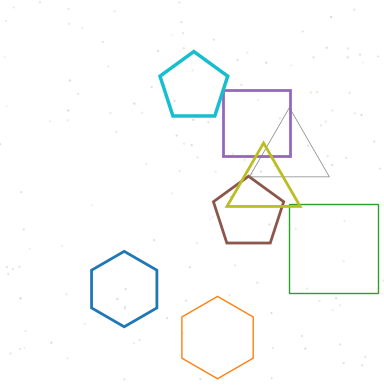[{"shape": "hexagon", "thickness": 2, "radius": 0.49, "center": [0.323, 0.249]}, {"shape": "hexagon", "thickness": 1, "radius": 0.53, "center": [0.565, 0.123]}, {"shape": "square", "thickness": 1, "radius": 0.58, "center": [0.867, 0.355]}, {"shape": "square", "thickness": 2, "radius": 0.43, "center": [0.666, 0.68]}, {"shape": "pentagon", "thickness": 2, "radius": 0.48, "center": [0.646, 0.446]}, {"shape": "triangle", "thickness": 0.5, "radius": 0.6, "center": [0.752, 0.601]}, {"shape": "triangle", "thickness": 2, "radius": 0.55, "center": [0.685, 0.519]}, {"shape": "pentagon", "thickness": 2.5, "radius": 0.46, "center": [0.504, 0.774]}]